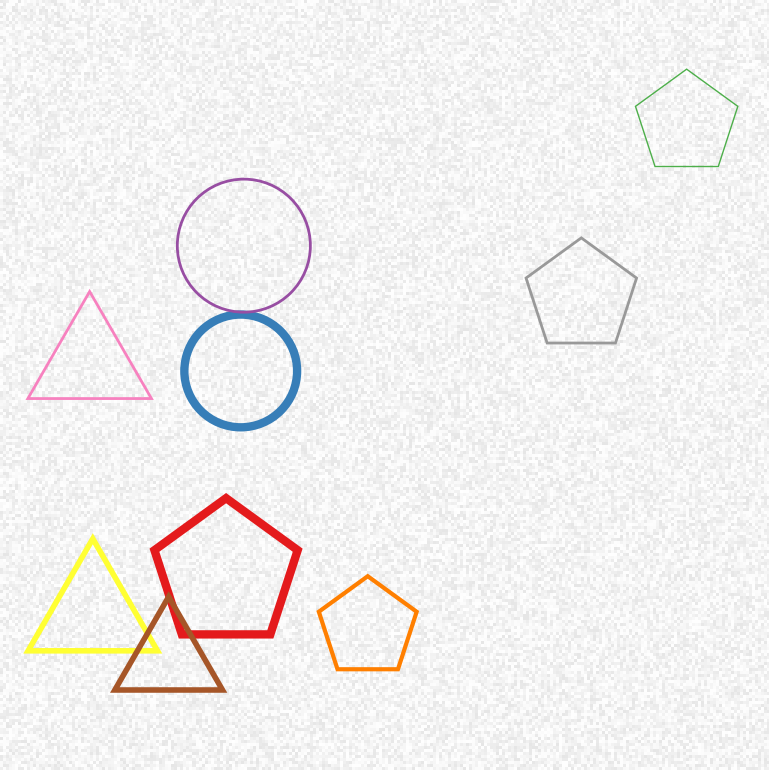[{"shape": "pentagon", "thickness": 3, "radius": 0.49, "center": [0.294, 0.255]}, {"shape": "circle", "thickness": 3, "radius": 0.37, "center": [0.313, 0.518]}, {"shape": "pentagon", "thickness": 0.5, "radius": 0.35, "center": [0.892, 0.84]}, {"shape": "circle", "thickness": 1, "radius": 0.43, "center": [0.317, 0.681]}, {"shape": "pentagon", "thickness": 1.5, "radius": 0.33, "center": [0.478, 0.185]}, {"shape": "triangle", "thickness": 2, "radius": 0.49, "center": [0.121, 0.203]}, {"shape": "triangle", "thickness": 2, "radius": 0.4, "center": [0.219, 0.144]}, {"shape": "triangle", "thickness": 1, "radius": 0.46, "center": [0.116, 0.529]}, {"shape": "pentagon", "thickness": 1, "radius": 0.38, "center": [0.755, 0.616]}]